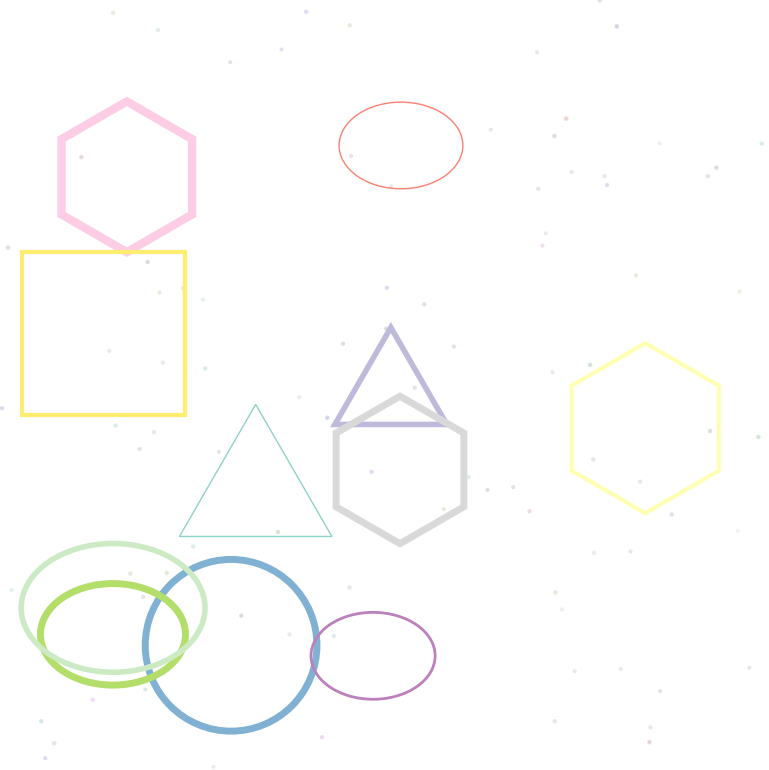[{"shape": "triangle", "thickness": 0.5, "radius": 0.57, "center": [0.332, 0.36]}, {"shape": "hexagon", "thickness": 1.5, "radius": 0.55, "center": [0.838, 0.444]}, {"shape": "triangle", "thickness": 2, "radius": 0.42, "center": [0.508, 0.491]}, {"shape": "oval", "thickness": 0.5, "radius": 0.4, "center": [0.521, 0.811]}, {"shape": "circle", "thickness": 2.5, "radius": 0.56, "center": [0.3, 0.162]}, {"shape": "oval", "thickness": 2.5, "radius": 0.47, "center": [0.147, 0.176]}, {"shape": "hexagon", "thickness": 3, "radius": 0.49, "center": [0.165, 0.77]}, {"shape": "hexagon", "thickness": 2.5, "radius": 0.48, "center": [0.519, 0.39]}, {"shape": "oval", "thickness": 1, "radius": 0.4, "center": [0.485, 0.148]}, {"shape": "oval", "thickness": 2, "radius": 0.6, "center": [0.147, 0.211]}, {"shape": "square", "thickness": 1.5, "radius": 0.53, "center": [0.134, 0.567]}]